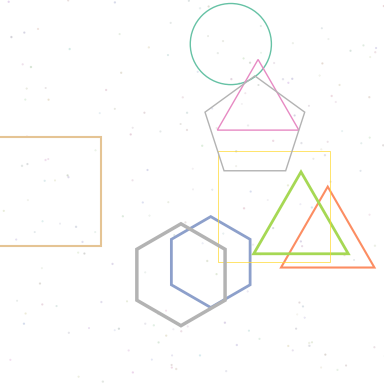[{"shape": "circle", "thickness": 1, "radius": 0.53, "center": [0.6, 0.886]}, {"shape": "triangle", "thickness": 1.5, "radius": 0.7, "center": [0.851, 0.375]}, {"shape": "hexagon", "thickness": 2, "radius": 0.59, "center": [0.547, 0.319]}, {"shape": "triangle", "thickness": 1, "radius": 0.61, "center": [0.67, 0.723]}, {"shape": "triangle", "thickness": 2, "radius": 0.71, "center": [0.782, 0.412]}, {"shape": "square", "thickness": 0.5, "radius": 0.72, "center": [0.712, 0.463]}, {"shape": "square", "thickness": 1.5, "radius": 0.71, "center": [0.12, 0.503]}, {"shape": "pentagon", "thickness": 1, "radius": 0.68, "center": [0.662, 0.667]}, {"shape": "hexagon", "thickness": 2.5, "radius": 0.66, "center": [0.47, 0.286]}]